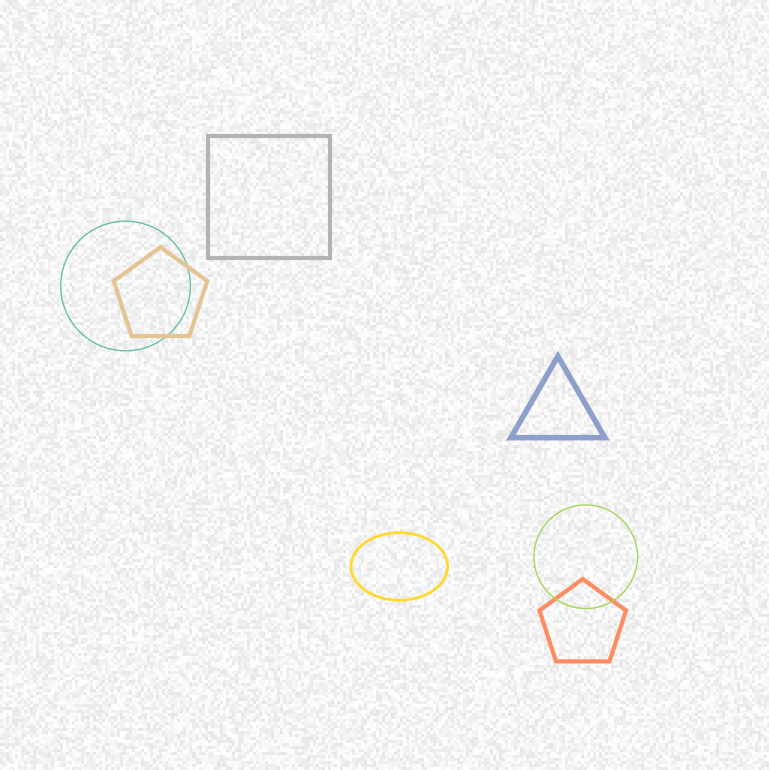[{"shape": "circle", "thickness": 0.5, "radius": 0.42, "center": [0.163, 0.629]}, {"shape": "pentagon", "thickness": 1.5, "radius": 0.3, "center": [0.757, 0.189]}, {"shape": "triangle", "thickness": 2, "radius": 0.35, "center": [0.724, 0.467]}, {"shape": "circle", "thickness": 0.5, "radius": 0.34, "center": [0.761, 0.277]}, {"shape": "oval", "thickness": 1, "radius": 0.31, "center": [0.519, 0.264]}, {"shape": "pentagon", "thickness": 1.5, "radius": 0.32, "center": [0.208, 0.615]}, {"shape": "square", "thickness": 1.5, "radius": 0.39, "center": [0.349, 0.744]}]